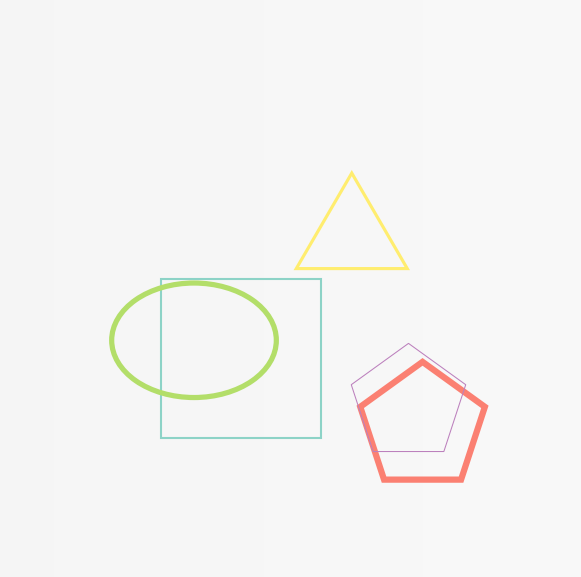[{"shape": "square", "thickness": 1, "radius": 0.69, "center": [0.415, 0.379]}, {"shape": "pentagon", "thickness": 3, "radius": 0.56, "center": [0.727, 0.26]}, {"shape": "oval", "thickness": 2.5, "radius": 0.71, "center": [0.334, 0.41]}, {"shape": "pentagon", "thickness": 0.5, "radius": 0.52, "center": [0.703, 0.301]}, {"shape": "triangle", "thickness": 1.5, "radius": 0.55, "center": [0.605, 0.589]}]